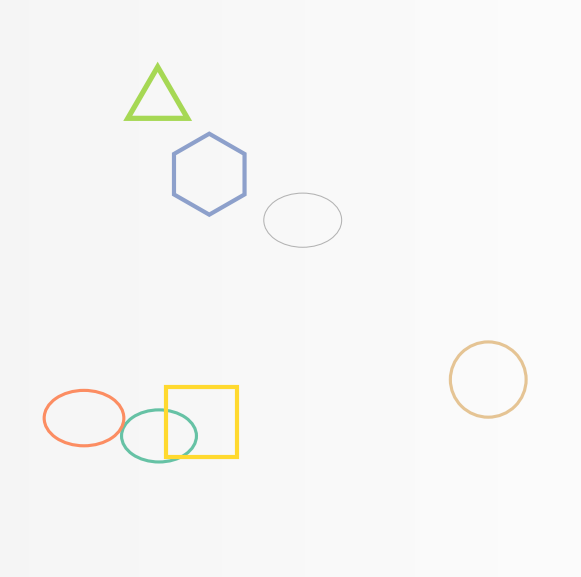[{"shape": "oval", "thickness": 1.5, "radius": 0.32, "center": [0.274, 0.244]}, {"shape": "oval", "thickness": 1.5, "radius": 0.34, "center": [0.145, 0.275]}, {"shape": "hexagon", "thickness": 2, "radius": 0.35, "center": [0.36, 0.697]}, {"shape": "triangle", "thickness": 2.5, "radius": 0.3, "center": [0.271, 0.824]}, {"shape": "square", "thickness": 2, "radius": 0.3, "center": [0.346, 0.268]}, {"shape": "circle", "thickness": 1.5, "radius": 0.33, "center": [0.84, 0.342]}, {"shape": "oval", "thickness": 0.5, "radius": 0.33, "center": [0.521, 0.618]}]